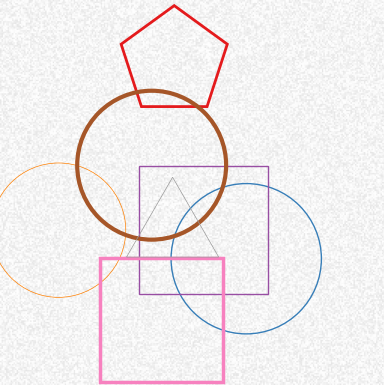[{"shape": "pentagon", "thickness": 2, "radius": 0.72, "center": [0.453, 0.84]}, {"shape": "circle", "thickness": 1, "radius": 0.98, "center": [0.64, 0.328]}, {"shape": "square", "thickness": 1, "radius": 0.84, "center": [0.528, 0.403]}, {"shape": "circle", "thickness": 0.5, "radius": 0.87, "center": [0.152, 0.402]}, {"shape": "circle", "thickness": 3, "radius": 0.97, "center": [0.394, 0.571]}, {"shape": "square", "thickness": 2.5, "radius": 0.8, "center": [0.419, 0.168]}, {"shape": "triangle", "thickness": 0.5, "radius": 0.69, "center": [0.448, 0.401]}]